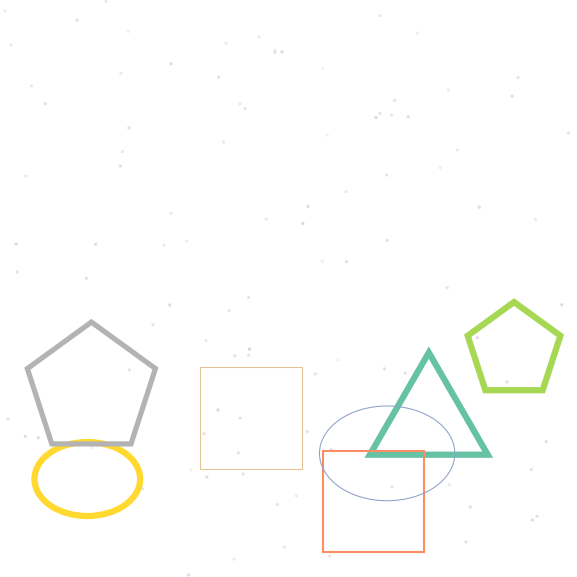[{"shape": "triangle", "thickness": 3, "radius": 0.59, "center": [0.743, 0.271]}, {"shape": "square", "thickness": 1, "radius": 0.44, "center": [0.647, 0.131]}, {"shape": "oval", "thickness": 0.5, "radius": 0.59, "center": [0.67, 0.214]}, {"shape": "pentagon", "thickness": 3, "radius": 0.42, "center": [0.89, 0.392]}, {"shape": "oval", "thickness": 3, "radius": 0.46, "center": [0.151, 0.17]}, {"shape": "square", "thickness": 0.5, "radius": 0.44, "center": [0.435, 0.275]}, {"shape": "pentagon", "thickness": 2.5, "radius": 0.58, "center": [0.158, 0.325]}]